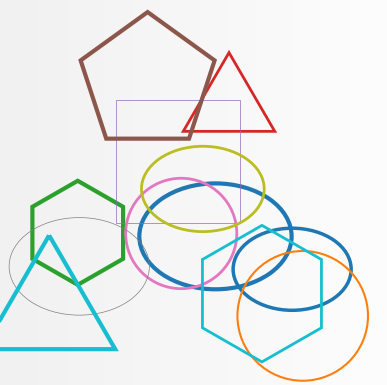[{"shape": "oval", "thickness": 3, "radius": 0.98, "center": [0.556, 0.386]}, {"shape": "oval", "thickness": 2.5, "radius": 0.76, "center": [0.754, 0.301]}, {"shape": "circle", "thickness": 1.5, "radius": 0.84, "center": [0.781, 0.18]}, {"shape": "hexagon", "thickness": 3, "radius": 0.68, "center": [0.201, 0.395]}, {"shape": "triangle", "thickness": 2, "radius": 0.68, "center": [0.591, 0.727]}, {"shape": "square", "thickness": 0.5, "radius": 0.8, "center": [0.46, 0.582]}, {"shape": "pentagon", "thickness": 3, "radius": 0.91, "center": [0.381, 0.787]}, {"shape": "circle", "thickness": 2, "radius": 0.72, "center": [0.468, 0.394]}, {"shape": "oval", "thickness": 0.5, "radius": 0.9, "center": [0.205, 0.308]}, {"shape": "oval", "thickness": 2, "radius": 0.79, "center": [0.523, 0.509]}, {"shape": "hexagon", "thickness": 2, "radius": 0.89, "center": [0.676, 0.237]}, {"shape": "triangle", "thickness": 3, "radius": 0.99, "center": [0.127, 0.192]}]